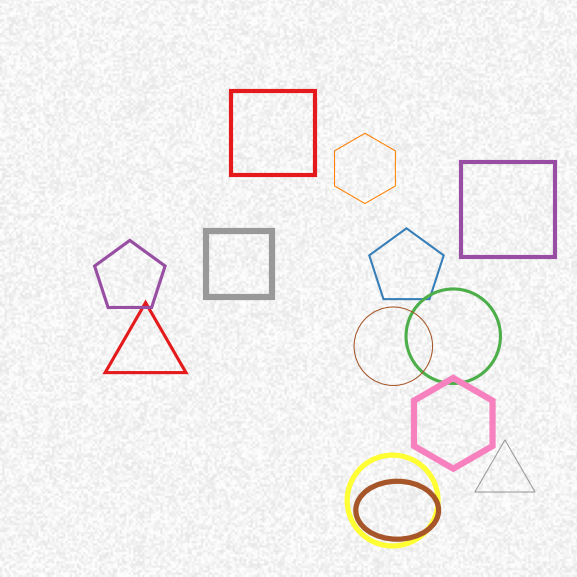[{"shape": "square", "thickness": 2, "radius": 0.37, "center": [0.472, 0.769]}, {"shape": "triangle", "thickness": 1.5, "radius": 0.4, "center": [0.252, 0.394]}, {"shape": "pentagon", "thickness": 1, "radius": 0.34, "center": [0.704, 0.536]}, {"shape": "circle", "thickness": 1.5, "radius": 0.41, "center": [0.785, 0.417]}, {"shape": "square", "thickness": 2, "radius": 0.41, "center": [0.88, 0.636]}, {"shape": "pentagon", "thickness": 1.5, "radius": 0.32, "center": [0.225, 0.519]}, {"shape": "hexagon", "thickness": 0.5, "radius": 0.3, "center": [0.632, 0.708]}, {"shape": "circle", "thickness": 2.5, "radius": 0.39, "center": [0.68, 0.132]}, {"shape": "oval", "thickness": 2.5, "radius": 0.36, "center": [0.688, 0.116]}, {"shape": "circle", "thickness": 0.5, "radius": 0.34, "center": [0.681, 0.4]}, {"shape": "hexagon", "thickness": 3, "radius": 0.39, "center": [0.785, 0.266]}, {"shape": "square", "thickness": 3, "radius": 0.29, "center": [0.414, 0.542]}, {"shape": "triangle", "thickness": 0.5, "radius": 0.3, "center": [0.874, 0.177]}]